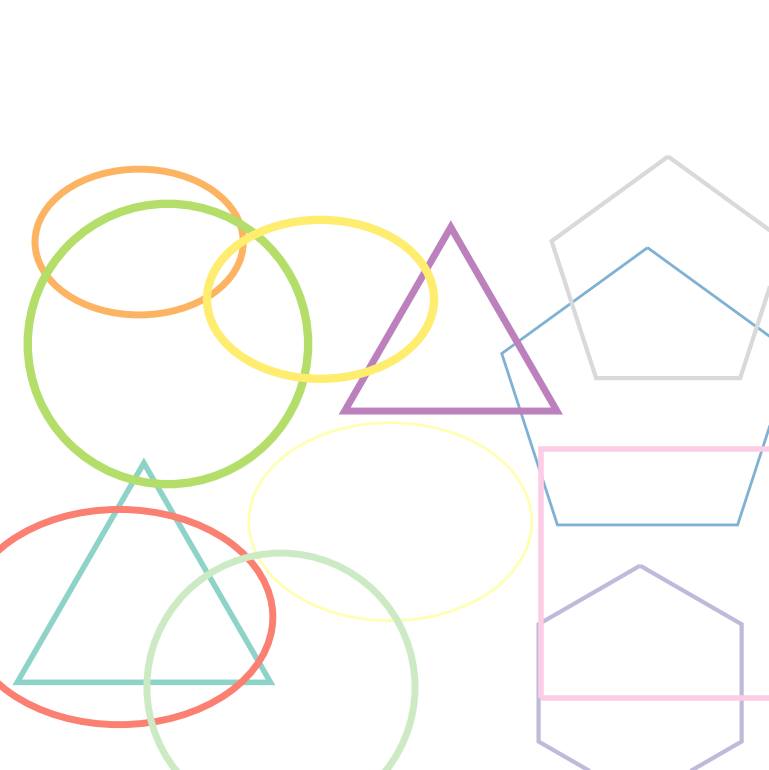[{"shape": "triangle", "thickness": 2, "radius": 0.95, "center": [0.187, 0.209]}, {"shape": "oval", "thickness": 1, "radius": 0.92, "center": [0.507, 0.322]}, {"shape": "hexagon", "thickness": 1.5, "radius": 0.76, "center": [0.831, 0.113]}, {"shape": "oval", "thickness": 2.5, "radius": 1.0, "center": [0.155, 0.199]}, {"shape": "pentagon", "thickness": 1, "radius": 1.0, "center": [0.841, 0.479]}, {"shape": "oval", "thickness": 2.5, "radius": 0.68, "center": [0.181, 0.686]}, {"shape": "circle", "thickness": 3, "radius": 0.91, "center": [0.218, 0.553]}, {"shape": "square", "thickness": 2, "radius": 0.81, "center": [0.864, 0.255]}, {"shape": "pentagon", "thickness": 1.5, "radius": 0.8, "center": [0.868, 0.638]}, {"shape": "triangle", "thickness": 2.5, "radius": 0.8, "center": [0.585, 0.546]}, {"shape": "circle", "thickness": 2.5, "radius": 0.87, "center": [0.365, 0.108]}, {"shape": "oval", "thickness": 3, "radius": 0.74, "center": [0.416, 0.611]}]